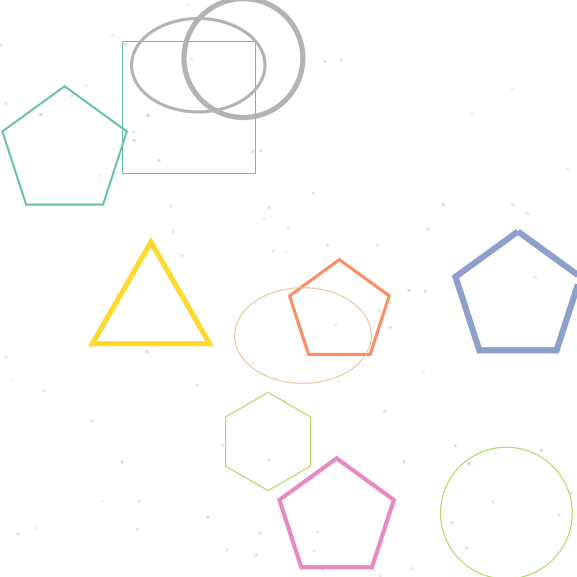[{"shape": "square", "thickness": 0.5, "radius": 0.57, "center": [0.326, 0.814]}, {"shape": "pentagon", "thickness": 1, "radius": 0.57, "center": [0.112, 0.737]}, {"shape": "pentagon", "thickness": 1.5, "radius": 0.45, "center": [0.588, 0.459]}, {"shape": "pentagon", "thickness": 3, "radius": 0.57, "center": [0.897, 0.485]}, {"shape": "pentagon", "thickness": 2, "radius": 0.52, "center": [0.583, 0.101]}, {"shape": "circle", "thickness": 0.5, "radius": 0.57, "center": [0.877, 0.111]}, {"shape": "hexagon", "thickness": 0.5, "radius": 0.43, "center": [0.464, 0.235]}, {"shape": "triangle", "thickness": 2.5, "radius": 0.59, "center": [0.261, 0.463]}, {"shape": "oval", "thickness": 0.5, "radius": 0.59, "center": [0.525, 0.418]}, {"shape": "circle", "thickness": 2.5, "radius": 0.51, "center": [0.422, 0.899]}, {"shape": "oval", "thickness": 1.5, "radius": 0.58, "center": [0.343, 0.886]}]